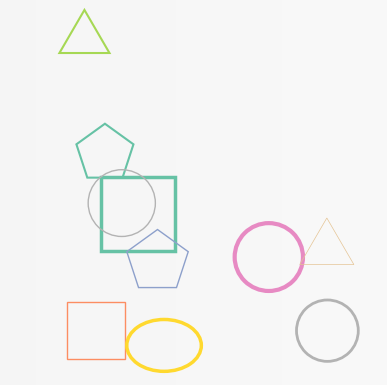[{"shape": "pentagon", "thickness": 1.5, "radius": 0.39, "center": [0.271, 0.601]}, {"shape": "square", "thickness": 2.5, "radius": 0.48, "center": [0.357, 0.443]}, {"shape": "square", "thickness": 1, "radius": 0.37, "center": [0.248, 0.141]}, {"shape": "pentagon", "thickness": 1, "radius": 0.42, "center": [0.406, 0.321]}, {"shape": "circle", "thickness": 3, "radius": 0.44, "center": [0.694, 0.332]}, {"shape": "triangle", "thickness": 1.5, "radius": 0.37, "center": [0.218, 0.9]}, {"shape": "oval", "thickness": 2.5, "radius": 0.48, "center": [0.423, 0.103]}, {"shape": "triangle", "thickness": 0.5, "radius": 0.4, "center": [0.843, 0.353]}, {"shape": "circle", "thickness": 2, "radius": 0.4, "center": [0.845, 0.141]}, {"shape": "circle", "thickness": 1, "radius": 0.43, "center": [0.314, 0.472]}]